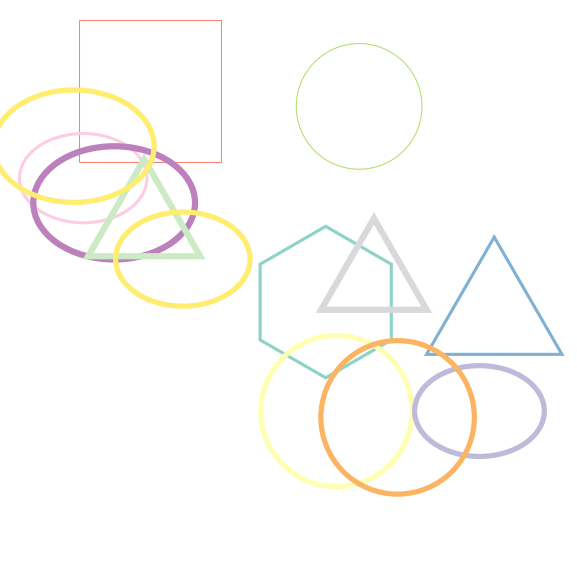[{"shape": "hexagon", "thickness": 1.5, "radius": 0.66, "center": [0.564, 0.476]}, {"shape": "circle", "thickness": 2.5, "radius": 0.65, "center": [0.583, 0.287]}, {"shape": "oval", "thickness": 2.5, "radius": 0.56, "center": [0.83, 0.287]}, {"shape": "square", "thickness": 0.5, "radius": 0.62, "center": [0.26, 0.841]}, {"shape": "triangle", "thickness": 1.5, "radius": 0.68, "center": [0.856, 0.453]}, {"shape": "circle", "thickness": 2.5, "radius": 0.66, "center": [0.688, 0.276]}, {"shape": "circle", "thickness": 0.5, "radius": 0.54, "center": [0.622, 0.815]}, {"shape": "oval", "thickness": 1.5, "radius": 0.55, "center": [0.144, 0.691]}, {"shape": "triangle", "thickness": 3, "radius": 0.53, "center": [0.647, 0.515]}, {"shape": "oval", "thickness": 3, "radius": 0.7, "center": [0.198, 0.648]}, {"shape": "triangle", "thickness": 3, "radius": 0.56, "center": [0.25, 0.611]}, {"shape": "oval", "thickness": 2.5, "radius": 0.58, "center": [0.317, 0.551]}, {"shape": "oval", "thickness": 2.5, "radius": 0.69, "center": [0.128, 0.746]}]